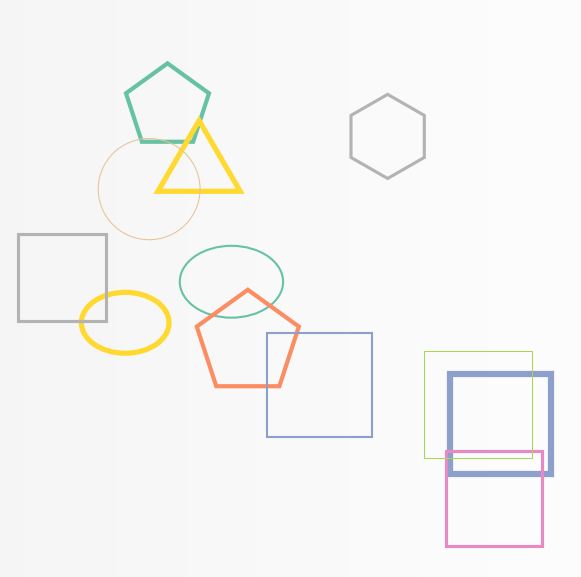[{"shape": "pentagon", "thickness": 2, "radius": 0.38, "center": [0.288, 0.814]}, {"shape": "oval", "thickness": 1, "radius": 0.44, "center": [0.398, 0.511]}, {"shape": "pentagon", "thickness": 2, "radius": 0.46, "center": [0.426, 0.405]}, {"shape": "square", "thickness": 1, "radius": 0.45, "center": [0.55, 0.333]}, {"shape": "square", "thickness": 3, "radius": 0.43, "center": [0.862, 0.265]}, {"shape": "square", "thickness": 1.5, "radius": 0.41, "center": [0.85, 0.136]}, {"shape": "square", "thickness": 0.5, "radius": 0.46, "center": [0.823, 0.299]}, {"shape": "oval", "thickness": 2.5, "radius": 0.38, "center": [0.215, 0.44]}, {"shape": "triangle", "thickness": 2.5, "radius": 0.41, "center": [0.342, 0.709]}, {"shape": "circle", "thickness": 0.5, "radius": 0.44, "center": [0.257, 0.672]}, {"shape": "square", "thickness": 1.5, "radius": 0.37, "center": [0.107, 0.519]}, {"shape": "hexagon", "thickness": 1.5, "radius": 0.36, "center": [0.667, 0.763]}]